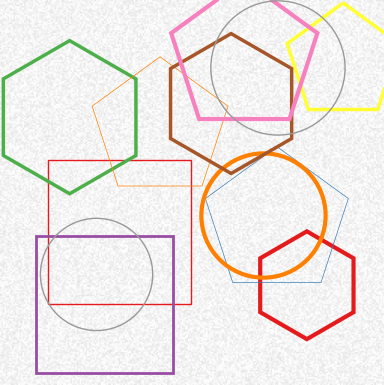[{"shape": "square", "thickness": 1, "radius": 0.93, "center": [0.311, 0.397]}, {"shape": "hexagon", "thickness": 3, "radius": 0.7, "center": [0.797, 0.259]}, {"shape": "pentagon", "thickness": 0.5, "radius": 0.98, "center": [0.719, 0.424]}, {"shape": "hexagon", "thickness": 2.5, "radius": 0.99, "center": [0.181, 0.696]}, {"shape": "square", "thickness": 2, "radius": 0.89, "center": [0.271, 0.209]}, {"shape": "circle", "thickness": 3, "radius": 0.81, "center": [0.684, 0.44]}, {"shape": "pentagon", "thickness": 0.5, "radius": 0.93, "center": [0.416, 0.667]}, {"shape": "pentagon", "thickness": 2.5, "radius": 0.76, "center": [0.891, 0.839]}, {"shape": "hexagon", "thickness": 2.5, "radius": 0.91, "center": [0.6, 0.731]}, {"shape": "pentagon", "thickness": 3, "radius": 1.0, "center": [0.635, 0.852]}, {"shape": "circle", "thickness": 1, "radius": 0.73, "center": [0.251, 0.287]}, {"shape": "circle", "thickness": 1, "radius": 0.87, "center": [0.722, 0.823]}]